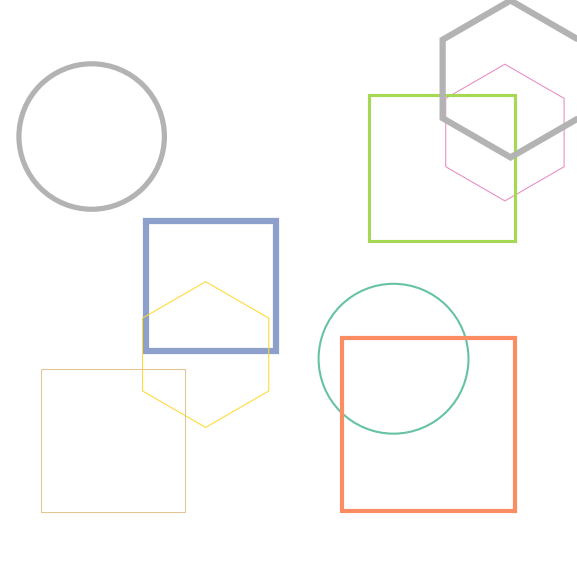[{"shape": "circle", "thickness": 1, "radius": 0.65, "center": [0.681, 0.378]}, {"shape": "square", "thickness": 2, "radius": 0.75, "center": [0.742, 0.264]}, {"shape": "square", "thickness": 3, "radius": 0.56, "center": [0.366, 0.504]}, {"shape": "hexagon", "thickness": 0.5, "radius": 0.59, "center": [0.874, 0.77]}, {"shape": "square", "thickness": 1.5, "radius": 0.63, "center": [0.766, 0.708]}, {"shape": "hexagon", "thickness": 0.5, "radius": 0.63, "center": [0.356, 0.385]}, {"shape": "square", "thickness": 0.5, "radius": 0.62, "center": [0.196, 0.236]}, {"shape": "circle", "thickness": 2.5, "radius": 0.63, "center": [0.159, 0.763]}, {"shape": "hexagon", "thickness": 3, "radius": 0.68, "center": [0.884, 0.862]}]